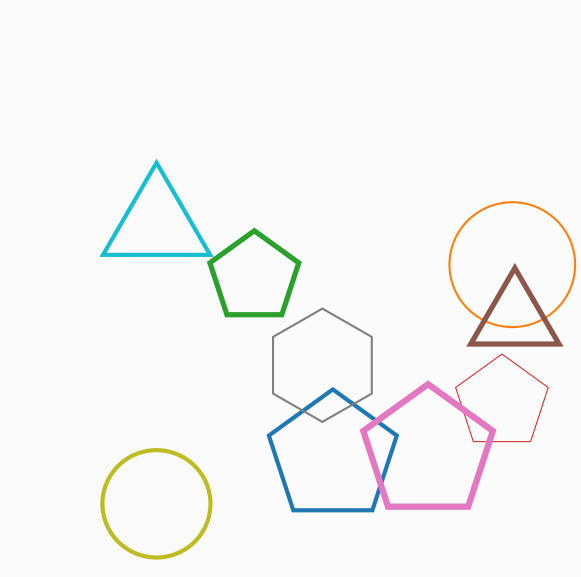[{"shape": "pentagon", "thickness": 2, "radius": 0.58, "center": [0.573, 0.209]}, {"shape": "circle", "thickness": 1, "radius": 0.54, "center": [0.881, 0.541]}, {"shape": "pentagon", "thickness": 2.5, "radius": 0.4, "center": [0.438, 0.519]}, {"shape": "pentagon", "thickness": 0.5, "radius": 0.42, "center": [0.864, 0.302]}, {"shape": "triangle", "thickness": 2.5, "radius": 0.44, "center": [0.886, 0.447]}, {"shape": "pentagon", "thickness": 3, "radius": 0.59, "center": [0.736, 0.217]}, {"shape": "hexagon", "thickness": 1, "radius": 0.49, "center": [0.555, 0.367]}, {"shape": "circle", "thickness": 2, "radius": 0.46, "center": [0.269, 0.127]}, {"shape": "triangle", "thickness": 2, "radius": 0.53, "center": [0.269, 0.611]}]